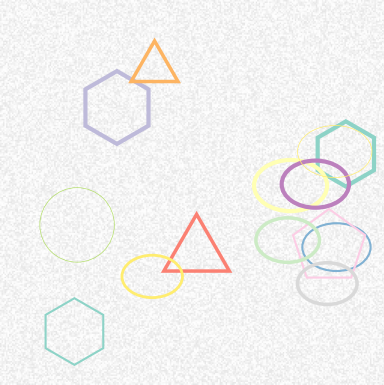[{"shape": "hexagon", "thickness": 3, "radius": 0.42, "center": [0.898, 0.6]}, {"shape": "hexagon", "thickness": 1.5, "radius": 0.43, "center": [0.193, 0.139]}, {"shape": "oval", "thickness": 3, "radius": 0.47, "center": [0.755, 0.518]}, {"shape": "hexagon", "thickness": 3, "radius": 0.47, "center": [0.304, 0.721]}, {"shape": "triangle", "thickness": 2.5, "radius": 0.49, "center": [0.511, 0.345]}, {"shape": "oval", "thickness": 1.5, "radius": 0.44, "center": [0.874, 0.358]}, {"shape": "triangle", "thickness": 2.5, "radius": 0.35, "center": [0.401, 0.823]}, {"shape": "circle", "thickness": 0.5, "radius": 0.48, "center": [0.2, 0.416]}, {"shape": "pentagon", "thickness": 1.5, "radius": 0.49, "center": [0.855, 0.359]}, {"shape": "oval", "thickness": 2.5, "radius": 0.39, "center": [0.85, 0.263]}, {"shape": "oval", "thickness": 3, "radius": 0.44, "center": [0.819, 0.522]}, {"shape": "oval", "thickness": 2.5, "radius": 0.41, "center": [0.747, 0.376]}, {"shape": "oval", "thickness": 2, "radius": 0.39, "center": [0.395, 0.282]}, {"shape": "oval", "thickness": 0.5, "radius": 0.48, "center": [0.869, 0.606]}]